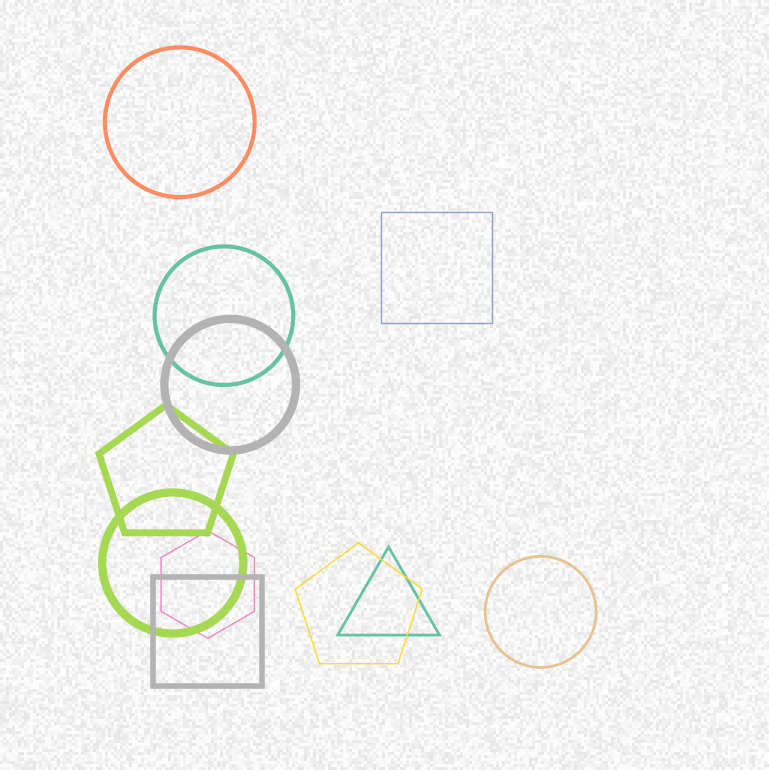[{"shape": "triangle", "thickness": 1, "radius": 0.38, "center": [0.505, 0.213]}, {"shape": "circle", "thickness": 1.5, "radius": 0.45, "center": [0.291, 0.59]}, {"shape": "circle", "thickness": 1.5, "radius": 0.49, "center": [0.233, 0.841]}, {"shape": "square", "thickness": 0.5, "radius": 0.36, "center": [0.567, 0.653]}, {"shape": "hexagon", "thickness": 0.5, "radius": 0.35, "center": [0.27, 0.241]}, {"shape": "pentagon", "thickness": 2.5, "radius": 0.46, "center": [0.216, 0.382]}, {"shape": "circle", "thickness": 3, "radius": 0.46, "center": [0.224, 0.269]}, {"shape": "pentagon", "thickness": 0.5, "radius": 0.43, "center": [0.466, 0.208]}, {"shape": "circle", "thickness": 1, "radius": 0.36, "center": [0.702, 0.205]}, {"shape": "square", "thickness": 2, "radius": 0.35, "center": [0.27, 0.18]}, {"shape": "circle", "thickness": 3, "radius": 0.43, "center": [0.299, 0.5]}]